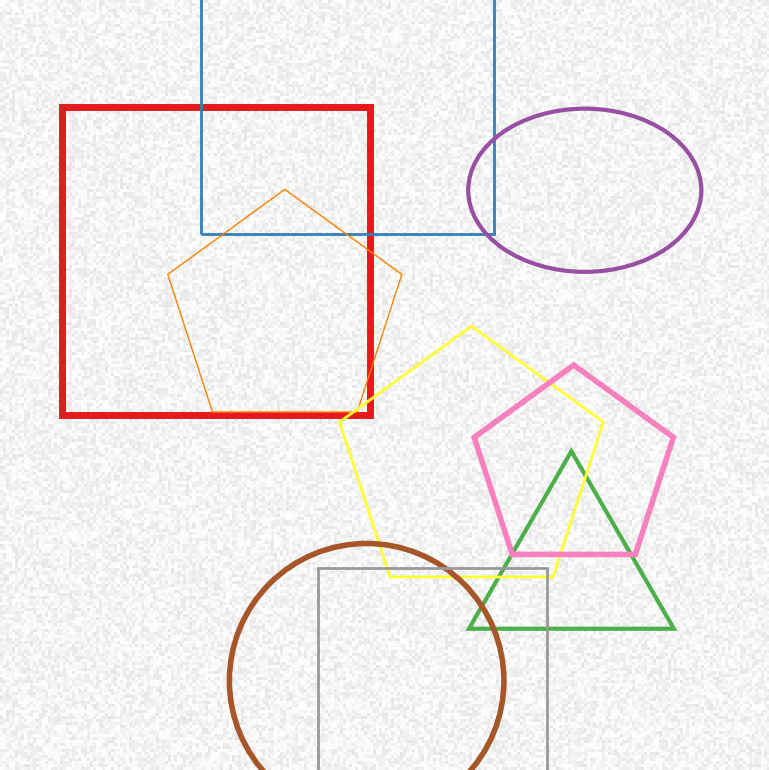[{"shape": "square", "thickness": 2.5, "radius": 1.0, "center": [0.28, 0.661]}, {"shape": "square", "thickness": 1, "radius": 0.95, "center": [0.452, 0.886]}, {"shape": "triangle", "thickness": 1.5, "radius": 0.77, "center": [0.742, 0.26]}, {"shape": "oval", "thickness": 1.5, "radius": 0.76, "center": [0.759, 0.753]}, {"shape": "pentagon", "thickness": 0.5, "radius": 0.8, "center": [0.37, 0.594]}, {"shape": "pentagon", "thickness": 1, "radius": 0.9, "center": [0.612, 0.396]}, {"shape": "circle", "thickness": 2, "radius": 0.89, "center": [0.476, 0.116]}, {"shape": "pentagon", "thickness": 2, "radius": 0.68, "center": [0.745, 0.39]}, {"shape": "square", "thickness": 1, "radius": 0.74, "center": [0.562, 0.114]}]